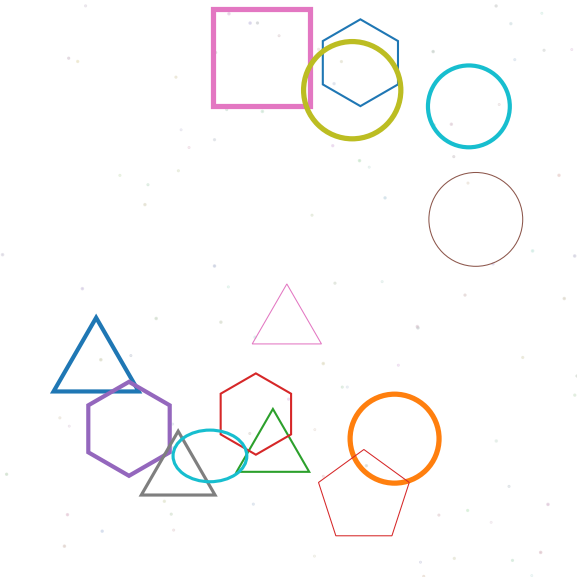[{"shape": "triangle", "thickness": 2, "radius": 0.43, "center": [0.166, 0.364]}, {"shape": "hexagon", "thickness": 1, "radius": 0.38, "center": [0.624, 0.891]}, {"shape": "circle", "thickness": 2.5, "radius": 0.39, "center": [0.683, 0.24]}, {"shape": "triangle", "thickness": 1, "radius": 0.36, "center": [0.473, 0.218]}, {"shape": "pentagon", "thickness": 0.5, "radius": 0.41, "center": [0.63, 0.138]}, {"shape": "hexagon", "thickness": 1, "radius": 0.35, "center": [0.443, 0.282]}, {"shape": "hexagon", "thickness": 2, "radius": 0.41, "center": [0.223, 0.257]}, {"shape": "circle", "thickness": 0.5, "radius": 0.41, "center": [0.824, 0.619]}, {"shape": "triangle", "thickness": 0.5, "radius": 0.35, "center": [0.497, 0.438]}, {"shape": "square", "thickness": 2.5, "radius": 0.42, "center": [0.453, 0.9]}, {"shape": "triangle", "thickness": 1.5, "radius": 0.37, "center": [0.309, 0.179]}, {"shape": "circle", "thickness": 2.5, "radius": 0.42, "center": [0.61, 0.843]}, {"shape": "circle", "thickness": 2, "radius": 0.35, "center": [0.812, 0.815]}, {"shape": "oval", "thickness": 1.5, "radius": 0.32, "center": [0.364, 0.21]}]